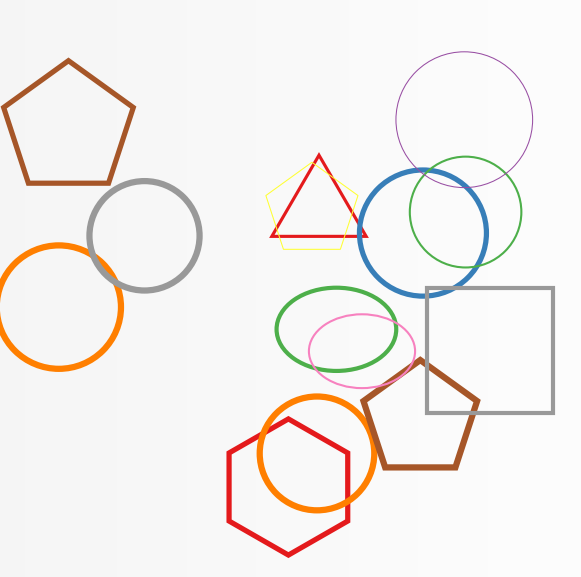[{"shape": "hexagon", "thickness": 2.5, "radius": 0.59, "center": [0.496, 0.156]}, {"shape": "triangle", "thickness": 1.5, "radius": 0.47, "center": [0.549, 0.637]}, {"shape": "circle", "thickness": 2.5, "radius": 0.55, "center": [0.728, 0.596]}, {"shape": "circle", "thickness": 1, "radius": 0.48, "center": [0.801, 0.632]}, {"shape": "oval", "thickness": 2, "radius": 0.51, "center": [0.579, 0.429]}, {"shape": "circle", "thickness": 0.5, "radius": 0.59, "center": [0.799, 0.792]}, {"shape": "circle", "thickness": 3, "radius": 0.53, "center": [0.101, 0.467]}, {"shape": "circle", "thickness": 3, "radius": 0.49, "center": [0.545, 0.214]}, {"shape": "pentagon", "thickness": 0.5, "radius": 0.42, "center": [0.537, 0.635]}, {"shape": "pentagon", "thickness": 2.5, "radius": 0.59, "center": [0.118, 0.777]}, {"shape": "pentagon", "thickness": 3, "radius": 0.51, "center": [0.723, 0.273]}, {"shape": "oval", "thickness": 1, "radius": 0.46, "center": [0.623, 0.391]}, {"shape": "circle", "thickness": 3, "radius": 0.47, "center": [0.249, 0.591]}, {"shape": "square", "thickness": 2, "radius": 0.54, "center": [0.843, 0.392]}]